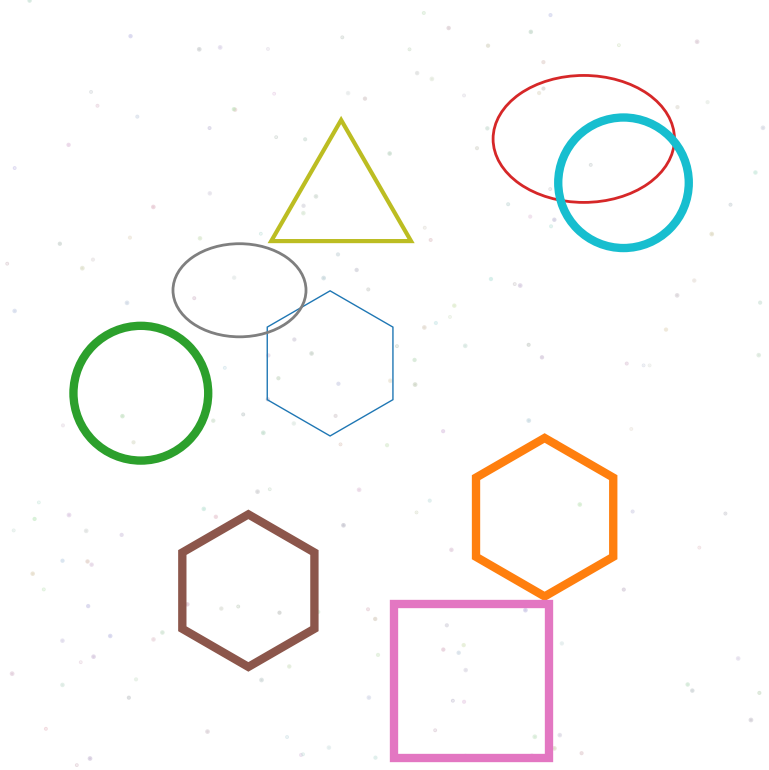[{"shape": "hexagon", "thickness": 0.5, "radius": 0.47, "center": [0.429, 0.528]}, {"shape": "hexagon", "thickness": 3, "radius": 0.51, "center": [0.707, 0.328]}, {"shape": "circle", "thickness": 3, "radius": 0.44, "center": [0.183, 0.489]}, {"shape": "oval", "thickness": 1, "radius": 0.59, "center": [0.758, 0.82]}, {"shape": "hexagon", "thickness": 3, "radius": 0.5, "center": [0.323, 0.233]}, {"shape": "square", "thickness": 3, "radius": 0.5, "center": [0.613, 0.116]}, {"shape": "oval", "thickness": 1, "radius": 0.43, "center": [0.311, 0.623]}, {"shape": "triangle", "thickness": 1.5, "radius": 0.52, "center": [0.443, 0.739]}, {"shape": "circle", "thickness": 3, "radius": 0.42, "center": [0.81, 0.763]}]